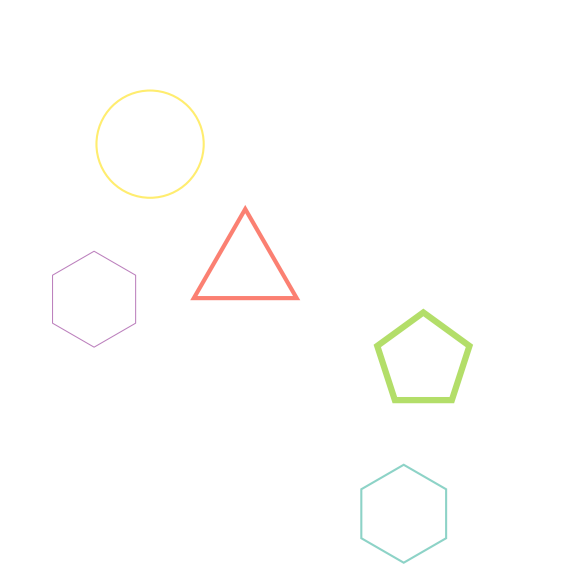[{"shape": "hexagon", "thickness": 1, "radius": 0.42, "center": [0.699, 0.11]}, {"shape": "triangle", "thickness": 2, "radius": 0.51, "center": [0.425, 0.534]}, {"shape": "pentagon", "thickness": 3, "radius": 0.42, "center": [0.733, 0.374]}, {"shape": "hexagon", "thickness": 0.5, "radius": 0.42, "center": [0.163, 0.481]}, {"shape": "circle", "thickness": 1, "radius": 0.46, "center": [0.26, 0.75]}]